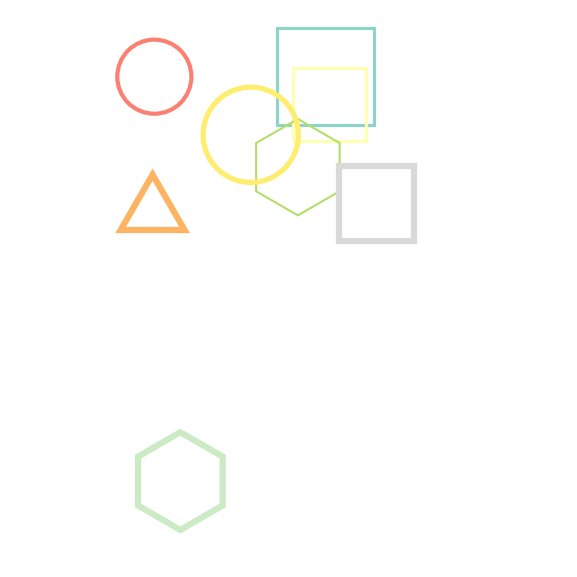[{"shape": "square", "thickness": 1.5, "radius": 0.42, "center": [0.564, 0.866]}, {"shape": "square", "thickness": 1.5, "radius": 0.32, "center": [0.57, 0.819]}, {"shape": "circle", "thickness": 2, "radius": 0.32, "center": [0.267, 0.866]}, {"shape": "triangle", "thickness": 3, "radius": 0.32, "center": [0.264, 0.633]}, {"shape": "hexagon", "thickness": 1, "radius": 0.42, "center": [0.516, 0.71]}, {"shape": "square", "thickness": 3, "radius": 0.33, "center": [0.652, 0.647]}, {"shape": "hexagon", "thickness": 3, "radius": 0.42, "center": [0.312, 0.166]}, {"shape": "circle", "thickness": 2.5, "radius": 0.41, "center": [0.434, 0.766]}]